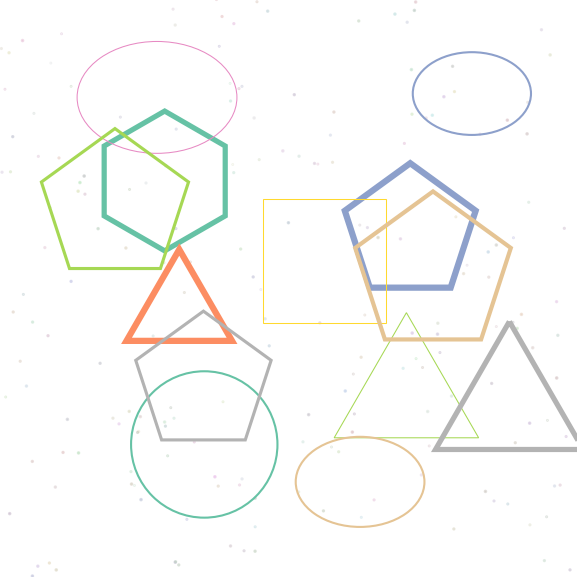[{"shape": "hexagon", "thickness": 2.5, "radius": 0.61, "center": [0.285, 0.686]}, {"shape": "circle", "thickness": 1, "radius": 0.63, "center": [0.354, 0.229]}, {"shape": "triangle", "thickness": 3, "radius": 0.53, "center": [0.31, 0.462]}, {"shape": "oval", "thickness": 1, "radius": 0.51, "center": [0.817, 0.837]}, {"shape": "pentagon", "thickness": 3, "radius": 0.6, "center": [0.71, 0.597]}, {"shape": "oval", "thickness": 0.5, "radius": 0.69, "center": [0.272, 0.83]}, {"shape": "triangle", "thickness": 0.5, "radius": 0.72, "center": [0.704, 0.313]}, {"shape": "pentagon", "thickness": 1.5, "radius": 0.67, "center": [0.199, 0.643]}, {"shape": "square", "thickness": 0.5, "radius": 0.53, "center": [0.562, 0.547]}, {"shape": "pentagon", "thickness": 2, "radius": 0.71, "center": [0.75, 0.526]}, {"shape": "oval", "thickness": 1, "radius": 0.56, "center": [0.624, 0.165]}, {"shape": "pentagon", "thickness": 1.5, "radius": 0.62, "center": [0.352, 0.337]}, {"shape": "triangle", "thickness": 2.5, "radius": 0.74, "center": [0.882, 0.295]}]